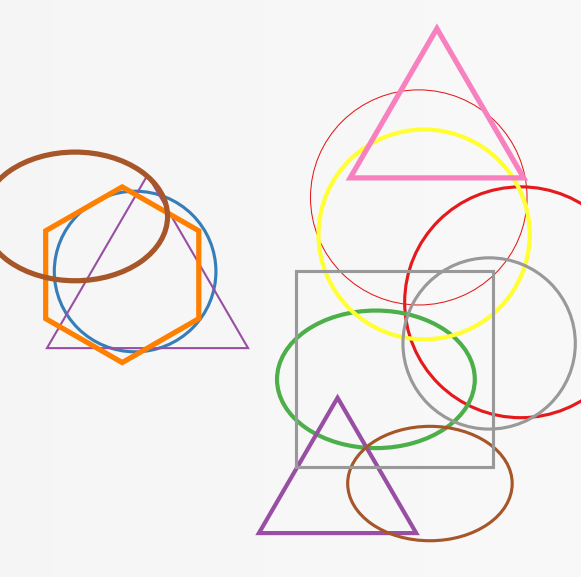[{"shape": "circle", "thickness": 1.5, "radius": 1.0, "center": [0.896, 0.476]}, {"shape": "circle", "thickness": 0.5, "radius": 0.93, "center": [0.72, 0.657]}, {"shape": "circle", "thickness": 1.5, "radius": 0.7, "center": [0.232, 0.529]}, {"shape": "oval", "thickness": 2, "radius": 0.85, "center": [0.647, 0.342]}, {"shape": "triangle", "thickness": 1, "radius": 1.0, "center": [0.254, 0.496]}, {"shape": "triangle", "thickness": 2, "radius": 0.78, "center": [0.581, 0.154]}, {"shape": "hexagon", "thickness": 2.5, "radius": 0.76, "center": [0.21, 0.523]}, {"shape": "circle", "thickness": 2, "radius": 0.91, "center": [0.73, 0.593]}, {"shape": "oval", "thickness": 2.5, "radius": 0.8, "center": [0.129, 0.624]}, {"shape": "oval", "thickness": 1.5, "radius": 0.71, "center": [0.74, 0.162]}, {"shape": "triangle", "thickness": 2.5, "radius": 0.86, "center": [0.752, 0.777]}, {"shape": "square", "thickness": 1.5, "radius": 0.85, "center": [0.678, 0.36]}, {"shape": "circle", "thickness": 1.5, "radius": 0.74, "center": [0.842, 0.404]}]